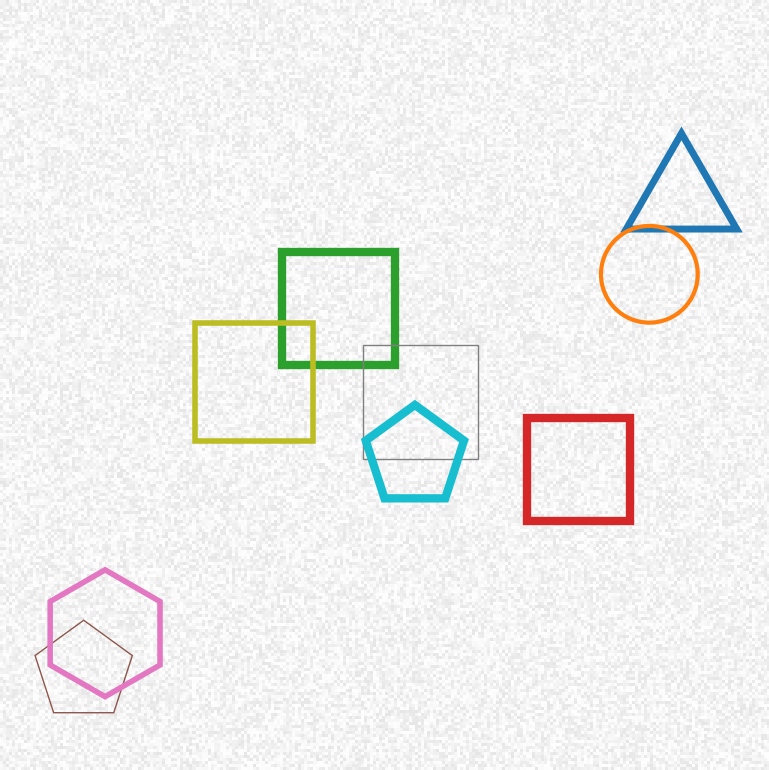[{"shape": "triangle", "thickness": 2.5, "radius": 0.41, "center": [0.885, 0.744]}, {"shape": "circle", "thickness": 1.5, "radius": 0.31, "center": [0.843, 0.644]}, {"shape": "square", "thickness": 3, "radius": 0.37, "center": [0.44, 0.599]}, {"shape": "square", "thickness": 3, "radius": 0.33, "center": [0.751, 0.39]}, {"shape": "pentagon", "thickness": 0.5, "radius": 0.33, "center": [0.109, 0.128]}, {"shape": "hexagon", "thickness": 2, "radius": 0.41, "center": [0.136, 0.178]}, {"shape": "square", "thickness": 0.5, "radius": 0.37, "center": [0.546, 0.478]}, {"shape": "square", "thickness": 2, "radius": 0.39, "center": [0.33, 0.504]}, {"shape": "pentagon", "thickness": 3, "radius": 0.34, "center": [0.539, 0.407]}]